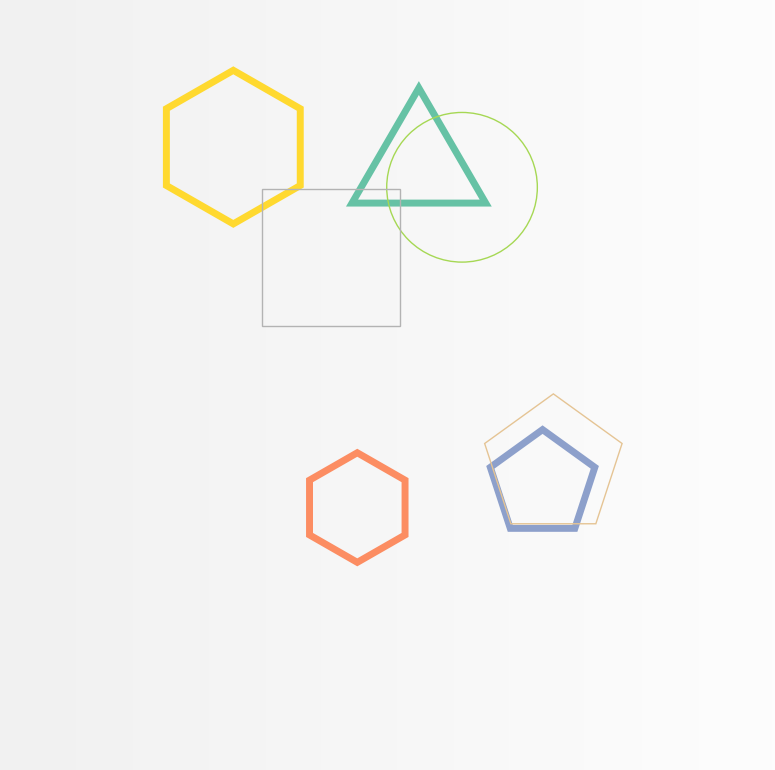[{"shape": "triangle", "thickness": 2.5, "radius": 0.5, "center": [0.54, 0.786]}, {"shape": "hexagon", "thickness": 2.5, "radius": 0.36, "center": [0.461, 0.341]}, {"shape": "pentagon", "thickness": 2.5, "radius": 0.35, "center": [0.7, 0.371]}, {"shape": "circle", "thickness": 0.5, "radius": 0.49, "center": [0.596, 0.757]}, {"shape": "hexagon", "thickness": 2.5, "radius": 0.5, "center": [0.301, 0.809]}, {"shape": "pentagon", "thickness": 0.5, "radius": 0.47, "center": [0.714, 0.395]}, {"shape": "square", "thickness": 0.5, "radius": 0.44, "center": [0.428, 0.666]}]